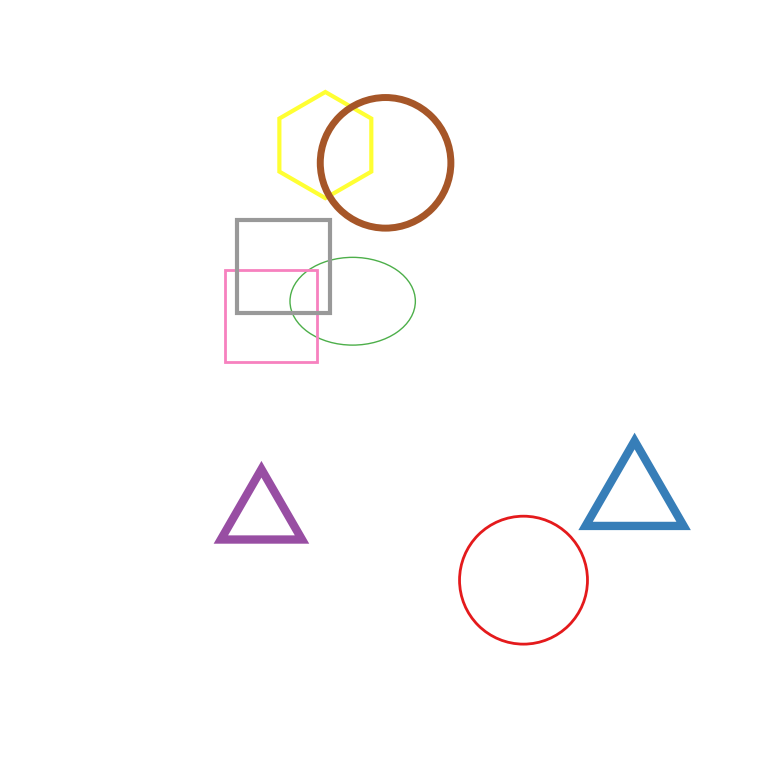[{"shape": "circle", "thickness": 1, "radius": 0.42, "center": [0.68, 0.247]}, {"shape": "triangle", "thickness": 3, "radius": 0.37, "center": [0.824, 0.354]}, {"shape": "oval", "thickness": 0.5, "radius": 0.41, "center": [0.458, 0.609]}, {"shape": "triangle", "thickness": 3, "radius": 0.3, "center": [0.34, 0.33]}, {"shape": "hexagon", "thickness": 1.5, "radius": 0.34, "center": [0.423, 0.812]}, {"shape": "circle", "thickness": 2.5, "radius": 0.42, "center": [0.501, 0.789]}, {"shape": "square", "thickness": 1, "radius": 0.3, "center": [0.352, 0.59]}, {"shape": "square", "thickness": 1.5, "radius": 0.3, "center": [0.368, 0.654]}]